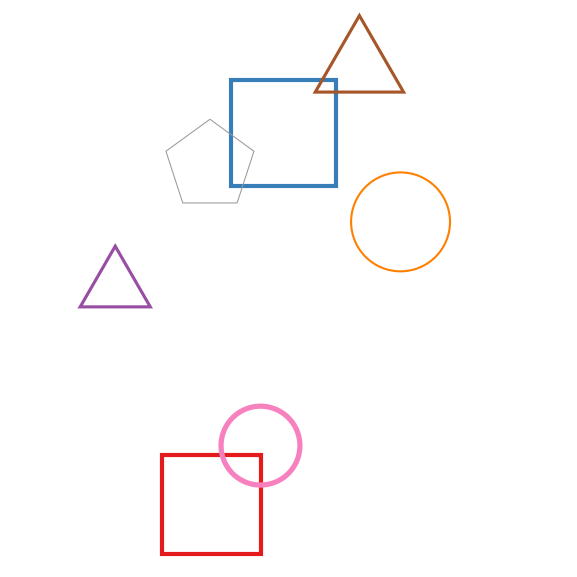[{"shape": "square", "thickness": 2, "radius": 0.43, "center": [0.367, 0.126]}, {"shape": "square", "thickness": 2, "radius": 0.46, "center": [0.491, 0.769]}, {"shape": "triangle", "thickness": 1.5, "radius": 0.35, "center": [0.2, 0.503]}, {"shape": "circle", "thickness": 1, "radius": 0.43, "center": [0.694, 0.615]}, {"shape": "triangle", "thickness": 1.5, "radius": 0.44, "center": [0.622, 0.884]}, {"shape": "circle", "thickness": 2.5, "radius": 0.34, "center": [0.451, 0.228]}, {"shape": "pentagon", "thickness": 0.5, "radius": 0.4, "center": [0.364, 0.713]}]